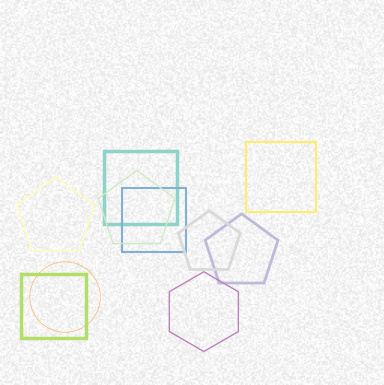[{"shape": "square", "thickness": 2.5, "radius": 0.47, "center": [0.366, 0.513]}, {"shape": "pentagon", "thickness": 1, "radius": 0.53, "center": [0.144, 0.435]}, {"shape": "pentagon", "thickness": 2, "radius": 0.5, "center": [0.627, 0.345]}, {"shape": "square", "thickness": 1.5, "radius": 0.41, "center": [0.399, 0.428]}, {"shape": "circle", "thickness": 0.5, "radius": 0.46, "center": [0.169, 0.228]}, {"shape": "square", "thickness": 2.5, "radius": 0.42, "center": [0.139, 0.206]}, {"shape": "pentagon", "thickness": 2, "radius": 0.42, "center": [0.544, 0.368]}, {"shape": "hexagon", "thickness": 1, "radius": 0.52, "center": [0.529, 0.191]}, {"shape": "pentagon", "thickness": 1, "radius": 0.52, "center": [0.355, 0.452]}, {"shape": "square", "thickness": 1.5, "radius": 0.45, "center": [0.731, 0.54]}]